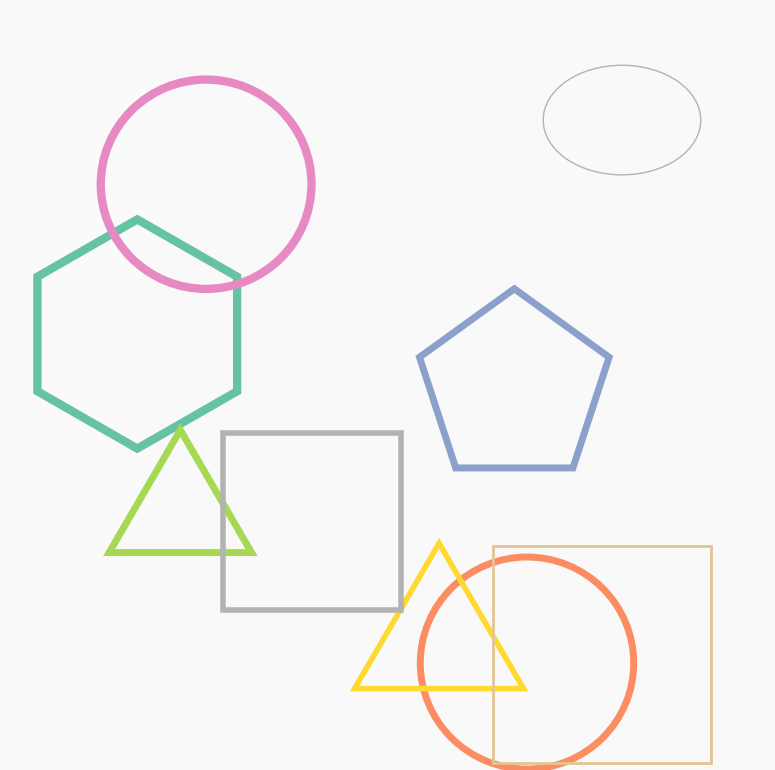[{"shape": "hexagon", "thickness": 3, "radius": 0.74, "center": [0.177, 0.566]}, {"shape": "circle", "thickness": 2.5, "radius": 0.69, "center": [0.68, 0.139]}, {"shape": "pentagon", "thickness": 2.5, "radius": 0.64, "center": [0.664, 0.496]}, {"shape": "circle", "thickness": 3, "radius": 0.68, "center": [0.266, 0.761]}, {"shape": "triangle", "thickness": 2.5, "radius": 0.53, "center": [0.233, 0.335]}, {"shape": "triangle", "thickness": 2, "radius": 0.63, "center": [0.567, 0.169]}, {"shape": "square", "thickness": 1, "radius": 0.7, "center": [0.776, 0.15]}, {"shape": "square", "thickness": 2, "radius": 0.57, "center": [0.403, 0.323]}, {"shape": "oval", "thickness": 0.5, "radius": 0.51, "center": [0.803, 0.844]}]